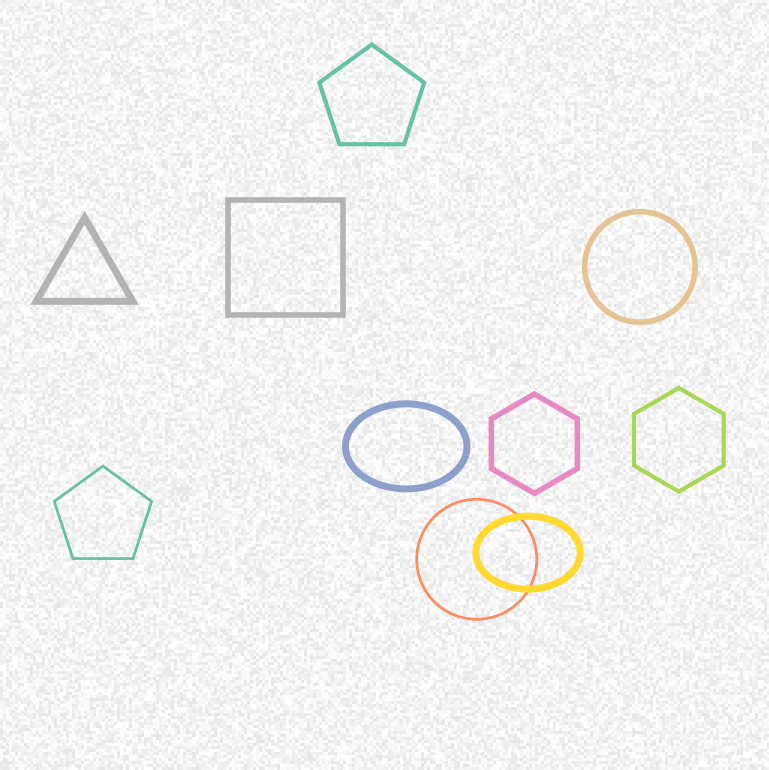[{"shape": "pentagon", "thickness": 1, "radius": 0.33, "center": [0.134, 0.328]}, {"shape": "pentagon", "thickness": 1.5, "radius": 0.36, "center": [0.483, 0.871]}, {"shape": "circle", "thickness": 1, "radius": 0.39, "center": [0.619, 0.274]}, {"shape": "oval", "thickness": 2.5, "radius": 0.39, "center": [0.528, 0.42]}, {"shape": "hexagon", "thickness": 2, "radius": 0.32, "center": [0.694, 0.424]}, {"shape": "hexagon", "thickness": 1.5, "radius": 0.34, "center": [0.882, 0.429]}, {"shape": "oval", "thickness": 2.5, "radius": 0.34, "center": [0.686, 0.282]}, {"shape": "circle", "thickness": 2, "radius": 0.36, "center": [0.831, 0.653]}, {"shape": "triangle", "thickness": 2.5, "radius": 0.36, "center": [0.11, 0.645]}, {"shape": "square", "thickness": 2, "radius": 0.38, "center": [0.371, 0.666]}]